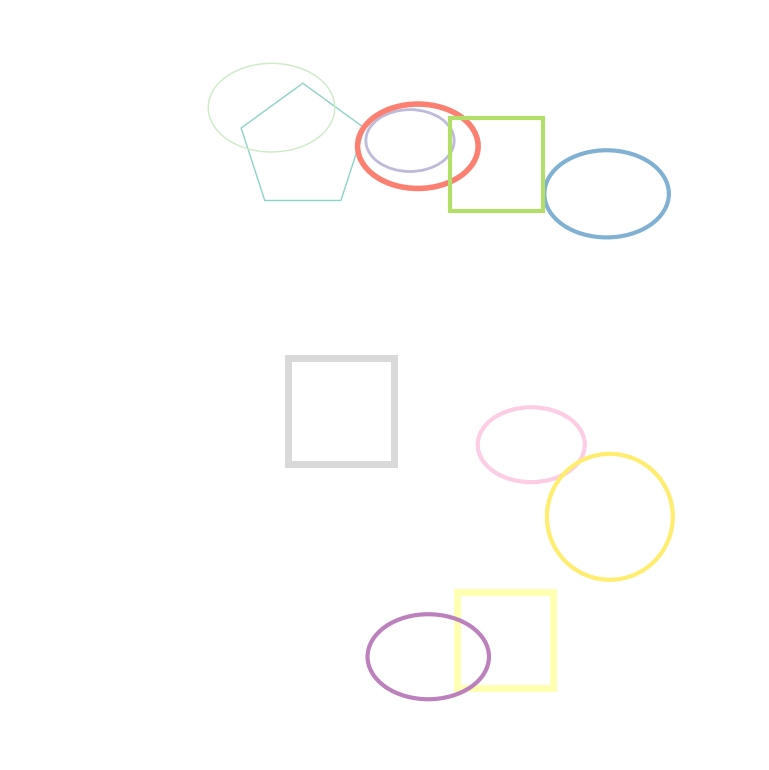[{"shape": "pentagon", "thickness": 0.5, "radius": 0.42, "center": [0.393, 0.808]}, {"shape": "square", "thickness": 2.5, "radius": 0.31, "center": [0.656, 0.168]}, {"shape": "oval", "thickness": 1, "radius": 0.29, "center": [0.532, 0.817]}, {"shape": "oval", "thickness": 2, "radius": 0.39, "center": [0.543, 0.81]}, {"shape": "oval", "thickness": 1.5, "radius": 0.4, "center": [0.788, 0.748]}, {"shape": "square", "thickness": 1.5, "radius": 0.3, "center": [0.645, 0.786]}, {"shape": "oval", "thickness": 1.5, "radius": 0.35, "center": [0.69, 0.422]}, {"shape": "square", "thickness": 2.5, "radius": 0.34, "center": [0.443, 0.466]}, {"shape": "oval", "thickness": 1.5, "radius": 0.39, "center": [0.556, 0.147]}, {"shape": "oval", "thickness": 0.5, "radius": 0.41, "center": [0.353, 0.86]}, {"shape": "circle", "thickness": 1.5, "radius": 0.41, "center": [0.792, 0.329]}]